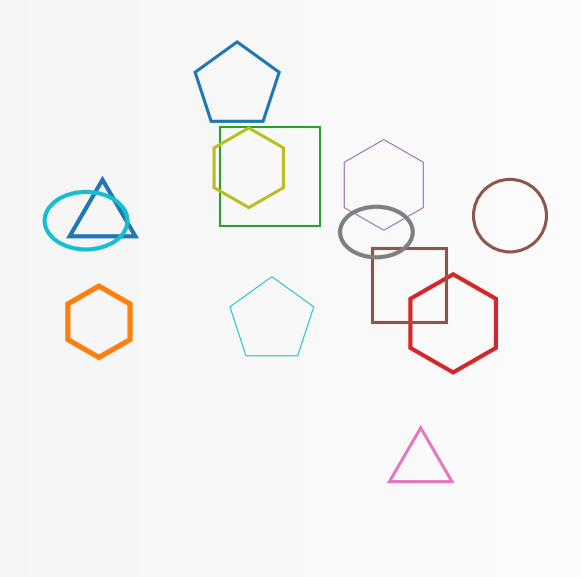[{"shape": "triangle", "thickness": 2, "radius": 0.33, "center": [0.176, 0.623]}, {"shape": "pentagon", "thickness": 1.5, "radius": 0.38, "center": [0.408, 0.851]}, {"shape": "hexagon", "thickness": 2.5, "radius": 0.31, "center": [0.17, 0.442]}, {"shape": "square", "thickness": 1, "radius": 0.43, "center": [0.465, 0.693]}, {"shape": "hexagon", "thickness": 2, "radius": 0.42, "center": [0.78, 0.439]}, {"shape": "hexagon", "thickness": 0.5, "radius": 0.39, "center": [0.66, 0.679]}, {"shape": "circle", "thickness": 1.5, "radius": 0.31, "center": [0.877, 0.626]}, {"shape": "square", "thickness": 1.5, "radius": 0.32, "center": [0.703, 0.506]}, {"shape": "triangle", "thickness": 1.5, "radius": 0.31, "center": [0.724, 0.196]}, {"shape": "oval", "thickness": 2, "radius": 0.31, "center": [0.648, 0.597]}, {"shape": "hexagon", "thickness": 1.5, "radius": 0.34, "center": [0.428, 0.709]}, {"shape": "pentagon", "thickness": 0.5, "radius": 0.38, "center": [0.468, 0.444]}, {"shape": "oval", "thickness": 2, "radius": 0.36, "center": [0.148, 0.617]}]